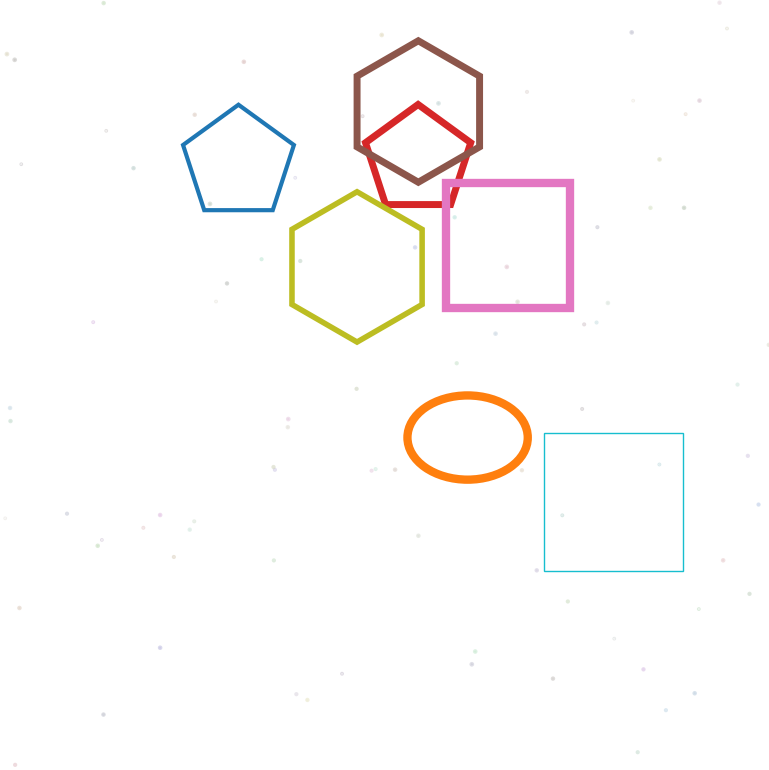[{"shape": "pentagon", "thickness": 1.5, "radius": 0.38, "center": [0.31, 0.788]}, {"shape": "oval", "thickness": 3, "radius": 0.39, "center": [0.607, 0.432]}, {"shape": "pentagon", "thickness": 2.5, "radius": 0.36, "center": [0.543, 0.792]}, {"shape": "hexagon", "thickness": 2.5, "radius": 0.46, "center": [0.543, 0.855]}, {"shape": "square", "thickness": 3, "radius": 0.4, "center": [0.66, 0.681]}, {"shape": "hexagon", "thickness": 2, "radius": 0.49, "center": [0.464, 0.653]}, {"shape": "square", "thickness": 0.5, "radius": 0.45, "center": [0.797, 0.348]}]